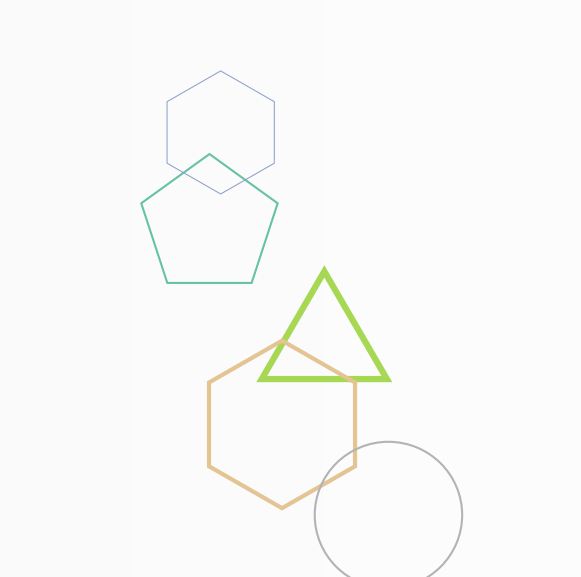[{"shape": "pentagon", "thickness": 1, "radius": 0.62, "center": [0.36, 0.609]}, {"shape": "hexagon", "thickness": 0.5, "radius": 0.53, "center": [0.38, 0.77]}, {"shape": "triangle", "thickness": 3, "radius": 0.62, "center": [0.558, 0.405]}, {"shape": "hexagon", "thickness": 2, "radius": 0.73, "center": [0.485, 0.264]}, {"shape": "circle", "thickness": 1, "radius": 0.63, "center": [0.668, 0.107]}]